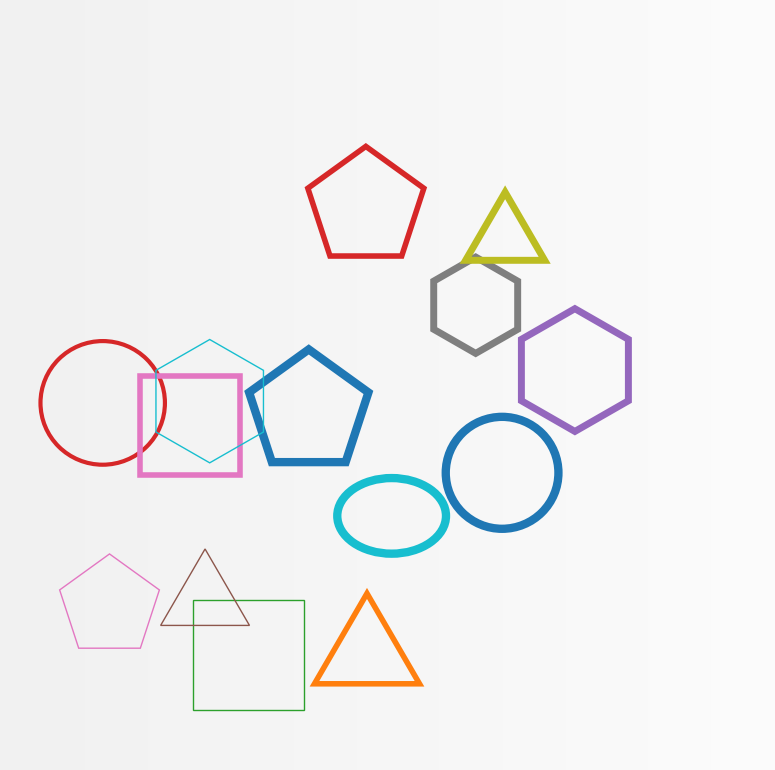[{"shape": "circle", "thickness": 3, "radius": 0.36, "center": [0.648, 0.386]}, {"shape": "pentagon", "thickness": 3, "radius": 0.4, "center": [0.398, 0.465]}, {"shape": "triangle", "thickness": 2, "radius": 0.39, "center": [0.474, 0.151]}, {"shape": "square", "thickness": 0.5, "radius": 0.36, "center": [0.321, 0.15]}, {"shape": "pentagon", "thickness": 2, "radius": 0.39, "center": [0.472, 0.731]}, {"shape": "circle", "thickness": 1.5, "radius": 0.4, "center": [0.133, 0.477]}, {"shape": "hexagon", "thickness": 2.5, "radius": 0.4, "center": [0.742, 0.519]}, {"shape": "triangle", "thickness": 0.5, "radius": 0.33, "center": [0.265, 0.221]}, {"shape": "pentagon", "thickness": 0.5, "radius": 0.34, "center": [0.141, 0.213]}, {"shape": "square", "thickness": 2, "radius": 0.32, "center": [0.245, 0.447]}, {"shape": "hexagon", "thickness": 2.5, "radius": 0.31, "center": [0.614, 0.604]}, {"shape": "triangle", "thickness": 2.5, "radius": 0.29, "center": [0.652, 0.691]}, {"shape": "oval", "thickness": 3, "radius": 0.35, "center": [0.505, 0.33]}, {"shape": "hexagon", "thickness": 0.5, "radius": 0.4, "center": [0.271, 0.479]}]